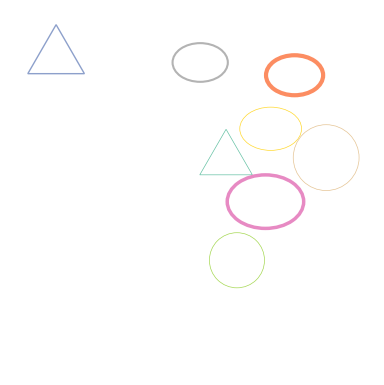[{"shape": "triangle", "thickness": 0.5, "radius": 0.39, "center": [0.587, 0.585]}, {"shape": "oval", "thickness": 3, "radius": 0.37, "center": [0.765, 0.805]}, {"shape": "triangle", "thickness": 1, "radius": 0.42, "center": [0.146, 0.851]}, {"shape": "oval", "thickness": 2.5, "radius": 0.5, "center": [0.689, 0.476]}, {"shape": "circle", "thickness": 0.5, "radius": 0.36, "center": [0.615, 0.324]}, {"shape": "oval", "thickness": 0.5, "radius": 0.4, "center": [0.703, 0.666]}, {"shape": "circle", "thickness": 0.5, "radius": 0.43, "center": [0.847, 0.591]}, {"shape": "oval", "thickness": 1.5, "radius": 0.36, "center": [0.52, 0.838]}]